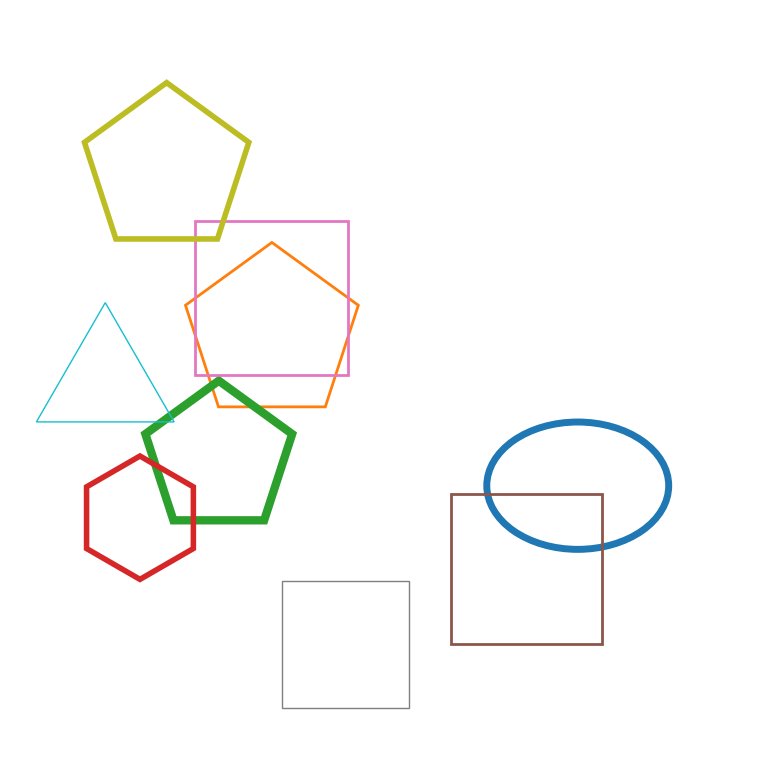[{"shape": "oval", "thickness": 2.5, "radius": 0.59, "center": [0.75, 0.369]}, {"shape": "pentagon", "thickness": 1, "radius": 0.59, "center": [0.353, 0.567]}, {"shape": "pentagon", "thickness": 3, "radius": 0.5, "center": [0.284, 0.405]}, {"shape": "hexagon", "thickness": 2, "radius": 0.4, "center": [0.182, 0.328]}, {"shape": "square", "thickness": 1, "radius": 0.49, "center": [0.684, 0.261]}, {"shape": "square", "thickness": 1, "radius": 0.5, "center": [0.353, 0.613]}, {"shape": "square", "thickness": 0.5, "radius": 0.41, "center": [0.449, 0.163]}, {"shape": "pentagon", "thickness": 2, "radius": 0.56, "center": [0.216, 0.78]}, {"shape": "triangle", "thickness": 0.5, "radius": 0.52, "center": [0.137, 0.504]}]